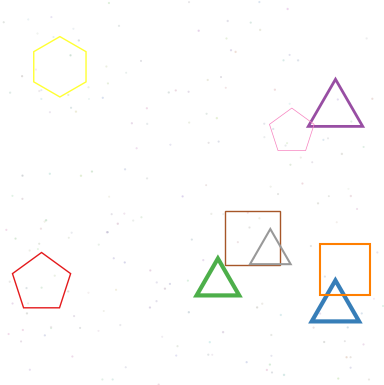[{"shape": "pentagon", "thickness": 1, "radius": 0.4, "center": [0.108, 0.265]}, {"shape": "triangle", "thickness": 3, "radius": 0.36, "center": [0.871, 0.201]}, {"shape": "triangle", "thickness": 3, "radius": 0.32, "center": [0.566, 0.265]}, {"shape": "triangle", "thickness": 2, "radius": 0.41, "center": [0.871, 0.713]}, {"shape": "square", "thickness": 1.5, "radius": 0.33, "center": [0.896, 0.3]}, {"shape": "hexagon", "thickness": 1, "radius": 0.39, "center": [0.156, 0.827]}, {"shape": "square", "thickness": 1, "radius": 0.35, "center": [0.656, 0.382]}, {"shape": "pentagon", "thickness": 0.5, "radius": 0.31, "center": [0.758, 0.658]}, {"shape": "triangle", "thickness": 1.5, "radius": 0.3, "center": [0.702, 0.344]}]